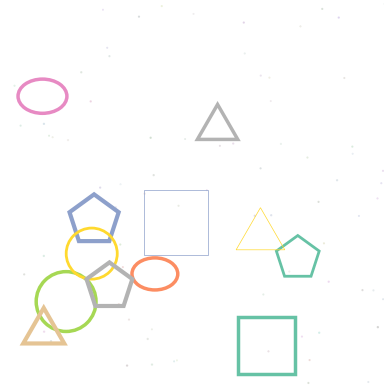[{"shape": "pentagon", "thickness": 2, "radius": 0.29, "center": [0.773, 0.33]}, {"shape": "square", "thickness": 2.5, "radius": 0.37, "center": [0.692, 0.103]}, {"shape": "oval", "thickness": 2.5, "radius": 0.3, "center": [0.402, 0.289]}, {"shape": "pentagon", "thickness": 3, "radius": 0.34, "center": [0.244, 0.428]}, {"shape": "square", "thickness": 0.5, "radius": 0.42, "center": [0.457, 0.423]}, {"shape": "oval", "thickness": 2.5, "radius": 0.32, "center": [0.11, 0.75]}, {"shape": "circle", "thickness": 2.5, "radius": 0.39, "center": [0.172, 0.217]}, {"shape": "circle", "thickness": 2, "radius": 0.33, "center": [0.238, 0.341]}, {"shape": "triangle", "thickness": 0.5, "radius": 0.36, "center": [0.676, 0.388]}, {"shape": "triangle", "thickness": 3, "radius": 0.31, "center": [0.114, 0.139]}, {"shape": "pentagon", "thickness": 3, "radius": 0.31, "center": [0.284, 0.256]}, {"shape": "triangle", "thickness": 2.5, "radius": 0.3, "center": [0.565, 0.668]}]